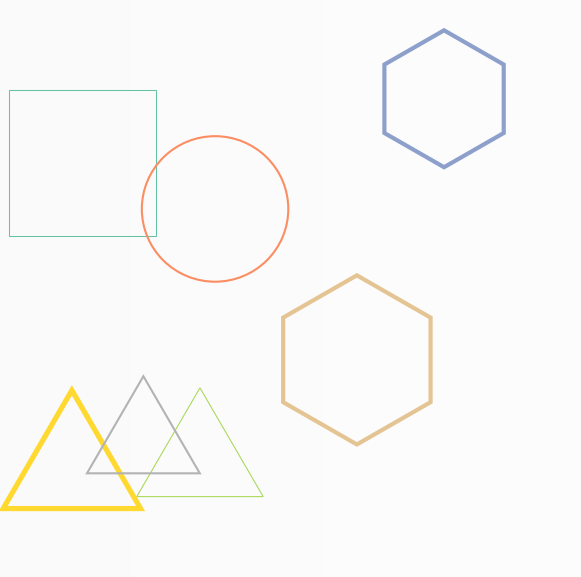[{"shape": "square", "thickness": 0.5, "radius": 0.63, "center": [0.142, 0.718]}, {"shape": "circle", "thickness": 1, "radius": 0.63, "center": [0.37, 0.637]}, {"shape": "hexagon", "thickness": 2, "radius": 0.59, "center": [0.764, 0.828]}, {"shape": "triangle", "thickness": 0.5, "radius": 0.63, "center": [0.344, 0.202]}, {"shape": "triangle", "thickness": 2.5, "radius": 0.68, "center": [0.124, 0.187]}, {"shape": "hexagon", "thickness": 2, "radius": 0.73, "center": [0.614, 0.376]}, {"shape": "triangle", "thickness": 1, "radius": 0.56, "center": [0.247, 0.236]}]